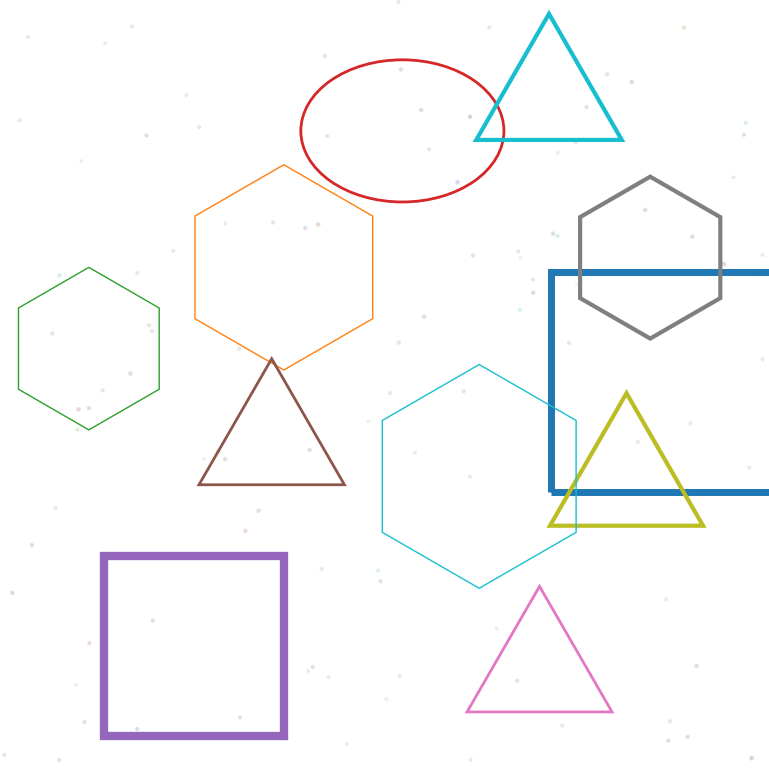[{"shape": "square", "thickness": 2.5, "radius": 0.71, "center": [0.858, 0.504]}, {"shape": "hexagon", "thickness": 0.5, "radius": 0.67, "center": [0.369, 0.653]}, {"shape": "hexagon", "thickness": 0.5, "radius": 0.53, "center": [0.115, 0.547]}, {"shape": "oval", "thickness": 1, "radius": 0.66, "center": [0.523, 0.83]}, {"shape": "square", "thickness": 3, "radius": 0.58, "center": [0.251, 0.161]}, {"shape": "triangle", "thickness": 1, "radius": 0.55, "center": [0.353, 0.425]}, {"shape": "triangle", "thickness": 1, "radius": 0.54, "center": [0.701, 0.13]}, {"shape": "hexagon", "thickness": 1.5, "radius": 0.53, "center": [0.844, 0.665]}, {"shape": "triangle", "thickness": 1.5, "radius": 0.57, "center": [0.814, 0.375]}, {"shape": "hexagon", "thickness": 0.5, "radius": 0.73, "center": [0.622, 0.381]}, {"shape": "triangle", "thickness": 1.5, "radius": 0.55, "center": [0.713, 0.873]}]